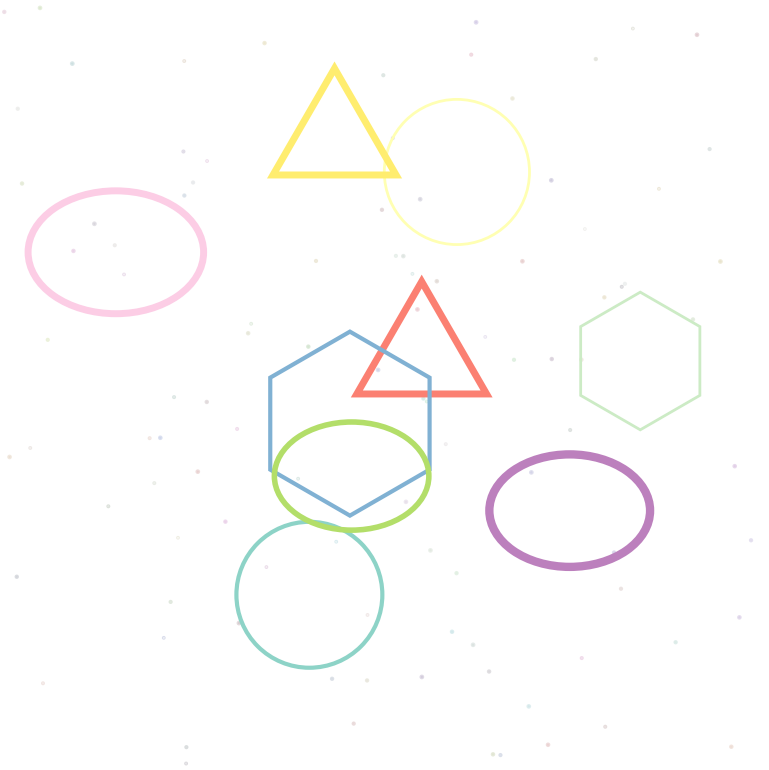[{"shape": "circle", "thickness": 1.5, "radius": 0.47, "center": [0.402, 0.228]}, {"shape": "circle", "thickness": 1, "radius": 0.47, "center": [0.593, 0.777]}, {"shape": "triangle", "thickness": 2.5, "radius": 0.49, "center": [0.548, 0.537]}, {"shape": "hexagon", "thickness": 1.5, "radius": 0.6, "center": [0.454, 0.45]}, {"shape": "oval", "thickness": 2, "radius": 0.5, "center": [0.457, 0.382]}, {"shape": "oval", "thickness": 2.5, "radius": 0.57, "center": [0.15, 0.672]}, {"shape": "oval", "thickness": 3, "radius": 0.52, "center": [0.74, 0.337]}, {"shape": "hexagon", "thickness": 1, "radius": 0.45, "center": [0.832, 0.531]}, {"shape": "triangle", "thickness": 2.5, "radius": 0.46, "center": [0.434, 0.819]}]